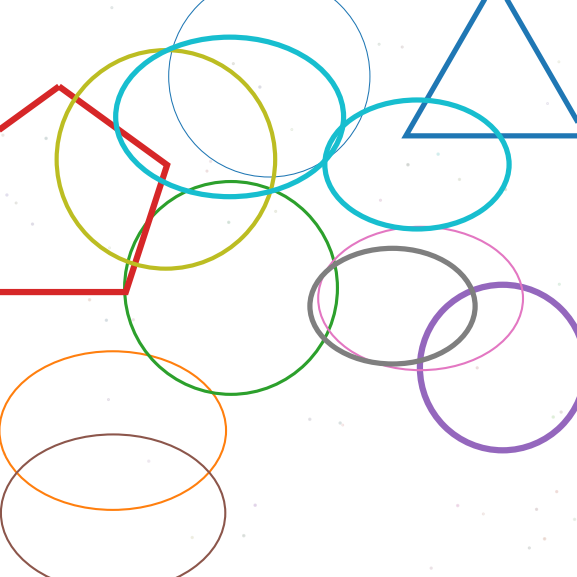[{"shape": "triangle", "thickness": 2.5, "radius": 0.9, "center": [0.859, 0.854]}, {"shape": "circle", "thickness": 0.5, "radius": 0.87, "center": [0.466, 0.867]}, {"shape": "oval", "thickness": 1, "radius": 0.98, "center": [0.195, 0.254]}, {"shape": "circle", "thickness": 1.5, "radius": 0.92, "center": [0.4, 0.501]}, {"shape": "pentagon", "thickness": 3, "radius": 0.98, "center": [0.102, 0.653]}, {"shape": "circle", "thickness": 3, "radius": 0.72, "center": [0.87, 0.363]}, {"shape": "oval", "thickness": 1, "radius": 0.97, "center": [0.196, 0.111]}, {"shape": "oval", "thickness": 1, "radius": 0.89, "center": [0.728, 0.482]}, {"shape": "oval", "thickness": 2.5, "radius": 0.72, "center": [0.68, 0.469]}, {"shape": "circle", "thickness": 2, "radius": 0.95, "center": [0.287, 0.723]}, {"shape": "oval", "thickness": 2.5, "radius": 0.8, "center": [0.722, 0.714]}, {"shape": "oval", "thickness": 2.5, "radius": 0.99, "center": [0.398, 0.797]}]